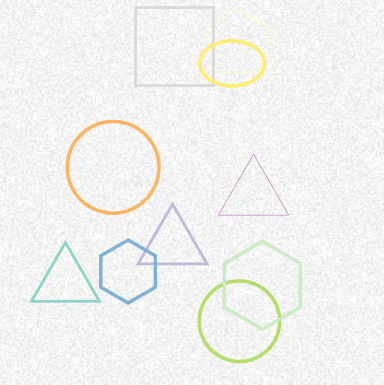[{"shape": "triangle", "thickness": 2, "radius": 0.51, "center": [0.17, 0.268]}, {"shape": "pentagon", "thickness": 0.5, "radius": 0.46, "center": [0.62, 0.887]}, {"shape": "triangle", "thickness": 2, "radius": 0.52, "center": [0.448, 0.366]}, {"shape": "hexagon", "thickness": 2.5, "radius": 0.41, "center": [0.333, 0.295]}, {"shape": "circle", "thickness": 2.5, "radius": 0.6, "center": [0.294, 0.566]}, {"shape": "circle", "thickness": 2.5, "radius": 0.52, "center": [0.622, 0.166]}, {"shape": "square", "thickness": 2, "radius": 0.51, "center": [0.451, 0.879]}, {"shape": "triangle", "thickness": 0.5, "radius": 0.53, "center": [0.659, 0.494]}, {"shape": "hexagon", "thickness": 2.5, "radius": 0.57, "center": [0.681, 0.259]}, {"shape": "oval", "thickness": 2.5, "radius": 0.42, "center": [0.603, 0.835]}]